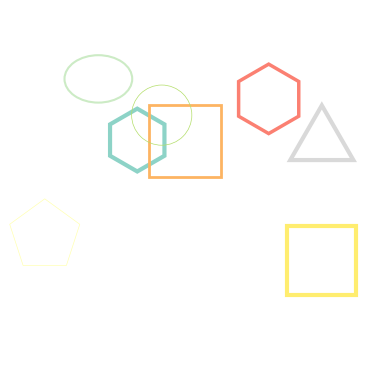[{"shape": "hexagon", "thickness": 3, "radius": 0.41, "center": [0.356, 0.636]}, {"shape": "pentagon", "thickness": 0.5, "radius": 0.48, "center": [0.116, 0.388]}, {"shape": "hexagon", "thickness": 2.5, "radius": 0.45, "center": [0.698, 0.743]}, {"shape": "square", "thickness": 2, "radius": 0.47, "center": [0.481, 0.634]}, {"shape": "circle", "thickness": 0.5, "radius": 0.39, "center": [0.42, 0.701]}, {"shape": "triangle", "thickness": 3, "radius": 0.47, "center": [0.836, 0.632]}, {"shape": "oval", "thickness": 1.5, "radius": 0.44, "center": [0.255, 0.795]}, {"shape": "square", "thickness": 3, "radius": 0.45, "center": [0.835, 0.323]}]